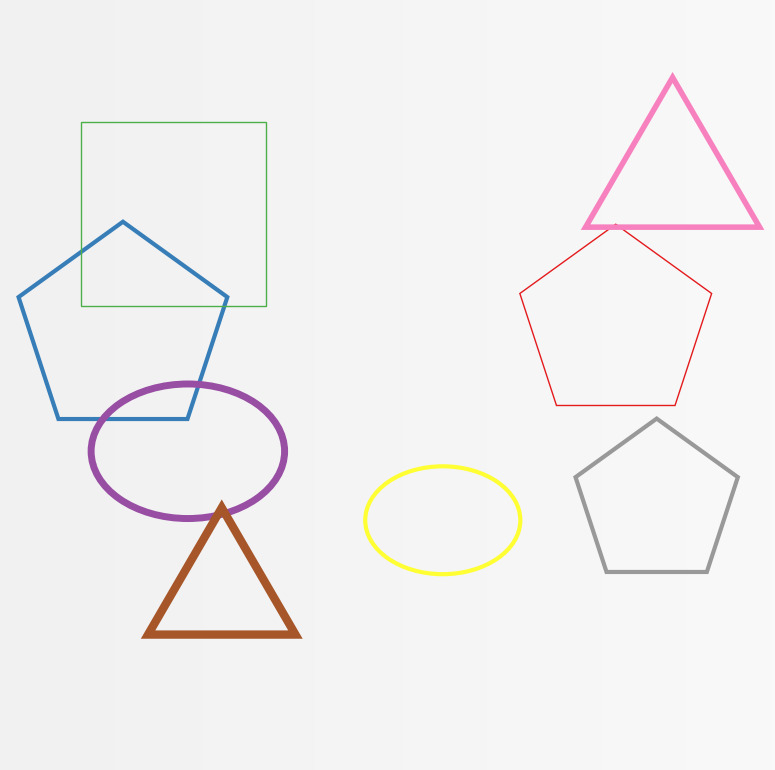[{"shape": "pentagon", "thickness": 0.5, "radius": 0.65, "center": [0.795, 0.579]}, {"shape": "pentagon", "thickness": 1.5, "radius": 0.71, "center": [0.159, 0.57]}, {"shape": "square", "thickness": 0.5, "radius": 0.6, "center": [0.224, 0.722]}, {"shape": "oval", "thickness": 2.5, "radius": 0.62, "center": [0.242, 0.414]}, {"shape": "oval", "thickness": 1.5, "radius": 0.5, "center": [0.571, 0.324]}, {"shape": "triangle", "thickness": 3, "radius": 0.55, "center": [0.286, 0.231]}, {"shape": "triangle", "thickness": 2, "radius": 0.65, "center": [0.868, 0.77]}, {"shape": "pentagon", "thickness": 1.5, "radius": 0.55, "center": [0.847, 0.346]}]